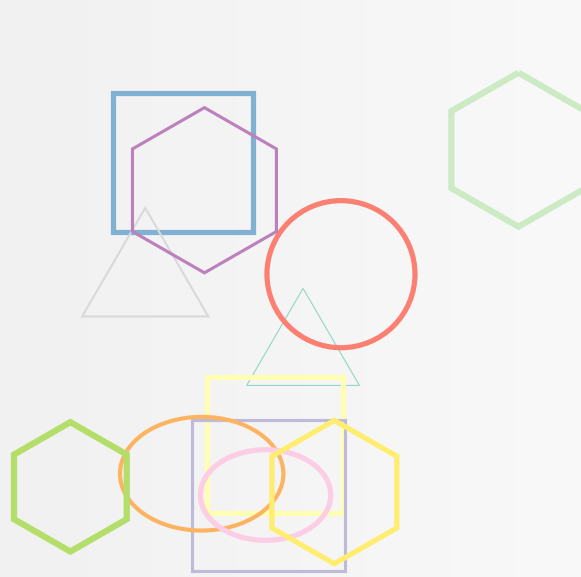[{"shape": "triangle", "thickness": 0.5, "radius": 0.56, "center": [0.521, 0.388]}, {"shape": "square", "thickness": 2.5, "radius": 0.59, "center": [0.473, 0.228]}, {"shape": "square", "thickness": 1.5, "radius": 0.66, "center": [0.462, 0.141]}, {"shape": "circle", "thickness": 2.5, "radius": 0.64, "center": [0.587, 0.524]}, {"shape": "square", "thickness": 2.5, "radius": 0.6, "center": [0.316, 0.718]}, {"shape": "oval", "thickness": 2, "radius": 0.7, "center": [0.347, 0.179]}, {"shape": "hexagon", "thickness": 3, "radius": 0.56, "center": [0.121, 0.156]}, {"shape": "oval", "thickness": 2.5, "radius": 0.56, "center": [0.457, 0.142]}, {"shape": "triangle", "thickness": 1, "radius": 0.63, "center": [0.25, 0.514]}, {"shape": "hexagon", "thickness": 1.5, "radius": 0.72, "center": [0.352, 0.67]}, {"shape": "hexagon", "thickness": 3, "radius": 0.67, "center": [0.892, 0.74]}, {"shape": "hexagon", "thickness": 2.5, "radius": 0.62, "center": [0.575, 0.147]}]